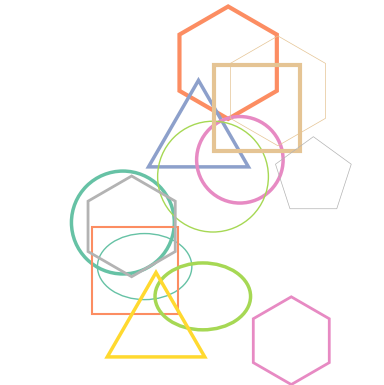[{"shape": "circle", "thickness": 2.5, "radius": 0.67, "center": [0.319, 0.422]}, {"shape": "oval", "thickness": 1, "radius": 0.61, "center": [0.376, 0.308]}, {"shape": "square", "thickness": 1.5, "radius": 0.56, "center": [0.351, 0.297]}, {"shape": "hexagon", "thickness": 3, "radius": 0.73, "center": [0.593, 0.837]}, {"shape": "triangle", "thickness": 2.5, "radius": 0.75, "center": [0.515, 0.641]}, {"shape": "circle", "thickness": 2.5, "radius": 0.56, "center": [0.623, 0.585]}, {"shape": "hexagon", "thickness": 2, "radius": 0.57, "center": [0.757, 0.115]}, {"shape": "circle", "thickness": 1, "radius": 0.72, "center": [0.553, 0.541]}, {"shape": "oval", "thickness": 2.5, "radius": 0.62, "center": [0.527, 0.23]}, {"shape": "triangle", "thickness": 2.5, "radius": 0.73, "center": [0.405, 0.146]}, {"shape": "square", "thickness": 3, "radius": 0.56, "center": [0.667, 0.719]}, {"shape": "hexagon", "thickness": 0.5, "radius": 0.71, "center": [0.722, 0.764]}, {"shape": "pentagon", "thickness": 0.5, "radius": 0.52, "center": [0.814, 0.542]}, {"shape": "hexagon", "thickness": 2, "radius": 0.65, "center": [0.342, 0.412]}]